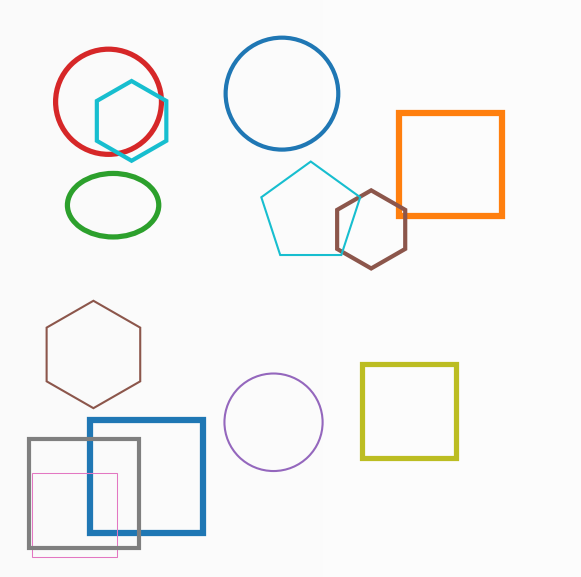[{"shape": "circle", "thickness": 2, "radius": 0.48, "center": [0.485, 0.837]}, {"shape": "square", "thickness": 3, "radius": 0.49, "center": [0.253, 0.173]}, {"shape": "square", "thickness": 3, "radius": 0.44, "center": [0.775, 0.714]}, {"shape": "oval", "thickness": 2.5, "radius": 0.39, "center": [0.195, 0.644]}, {"shape": "circle", "thickness": 2.5, "radius": 0.46, "center": [0.187, 0.823]}, {"shape": "circle", "thickness": 1, "radius": 0.42, "center": [0.471, 0.268]}, {"shape": "hexagon", "thickness": 1, "radius": 0.46, "center": [0.161, 0.385]}, {"shape": "hexagon", "thickness": 2, "radius": 0.34, "center": [0.639, 0.602]}, {"shape": "square", "thickness": 0.5, "radius": 0.37, "center": [0.128, 0.107]}, {"shape": "square", "thickness": 2, "radius": 0.47, "center": [0.145, 0.144]}, {"shape": "square", "thickness": 2.5, "radius": 0.4, "center": [0.704, 0.287]}, {"shape": "hexagon", "thickness": 2, "radius": 0.35, "center": [0.226, 0.79]}, {"shape": "pentagon", "thickness": 1, "radius": 0.45, "center": [0.535, 0.63]}]